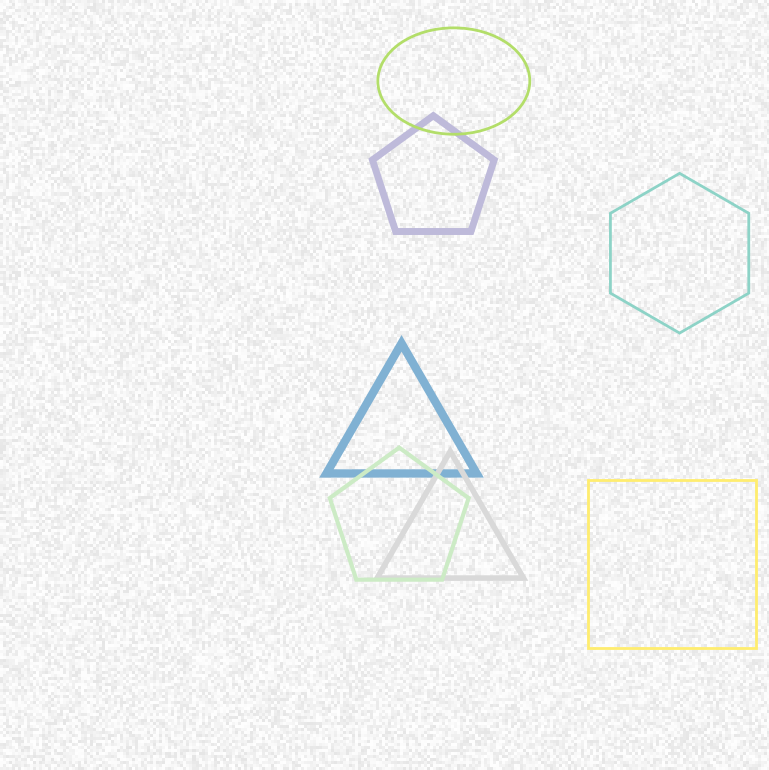[{"shape": "hexagon", "thickness": 1, "radius": 0.52, "center": [0.883, 0.671]}, {"shape": "pentagon", "thickness": 2.5, "radius": 0.42, "center": [0.563, 0.767]}, {"shape": "triangle", "thickness": 3, "radius": 0.56, "center": [0.521, 0.441]}, {"shape": "oval", "thickness": 1, "radius": 0.49, "center": [0.589, 0.895]}, {"shape": "triangle", "thickness": 2, "radius": 0.55, "center": [0.585, 0.304]}, {"shape": "pentagon", "thickness": 1.5, "radius": 0.47, "center": [0.518, 0.324]}, {"shape": "square", "thickness": 1, "radius": 0.55, "center": [0.872, 0.268]}]